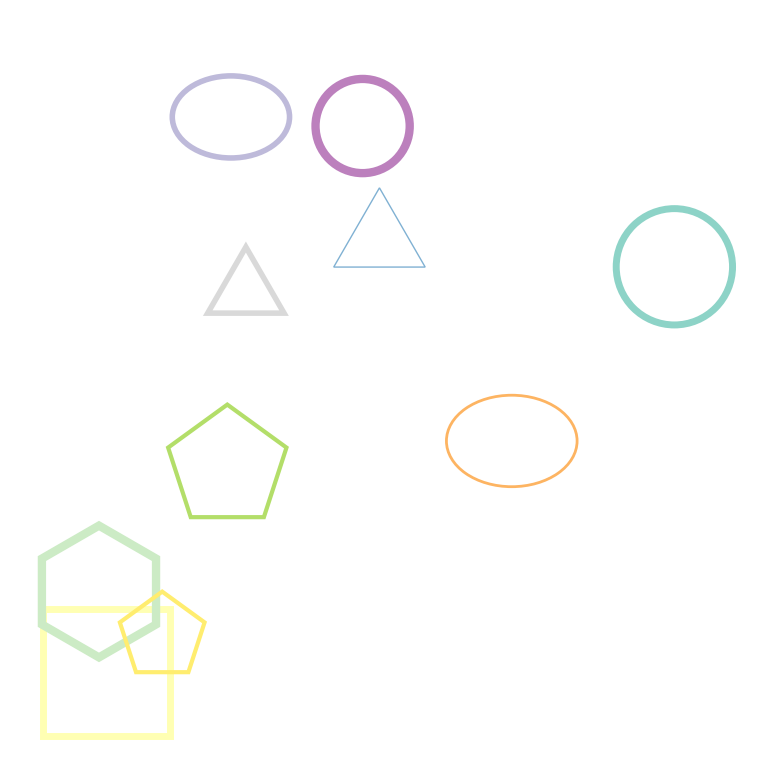[{"shape": "circle", "thickness": 2.5, "radius": 0.38, "center": [0.876, 0.654]}, {"shape": "square", "thickness": 2.5, "radius": 0.41, "center": [0.138, 0.127]}, {"shape": "oval", "thickness": 2, "radius": 0.38, "center": [0.3, 0.848]}, {"shape": "triangle", "thickness": 0.5, "radius": 0.34, "center": [0.493, 0.687]}, {"shape": "oval", "thickness": 1, "radius": 0.42, "center": [0.665, 0.427]}, {"shape": "pentagon", "thickness": 1.5, "radius": 0.4, "center": [0.295, 0.394]}, {"shape": "triangle", "thickness": 2, "radius": 0.29, "center": [0.319, 0.622]}, {"shape": "circle", "thickness": 3, "radius": 0.31, "center": [0.471, 0.836]}, {"shape": "hexagon", "thickness": 3, "radius": 0.43, "center": [0.129, 0.232]}, {"shape": "pentagon", "thickness": 1.5, "radius": 0.29, "center": [0.211, 0.174]}]